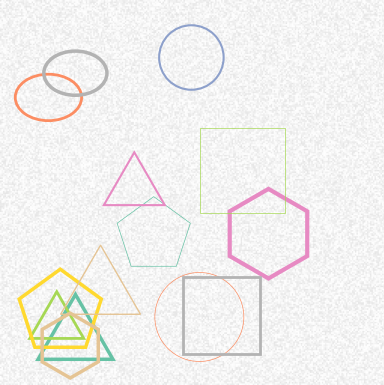[{"shape": "pentagon", "thickness": 0.5, "radius": 0.5, "center": [0.399, 0.389]}, {"shape": "triangle", "thickness": 2.5, "radius": 0.56, "center": [0.196, 0.123]}, {"shape": "circle", "thickness": 0.5, "radius": 0.58, "center": [0.518, 0.177]}, {"shape": "oval", "thickness": 2, "radius": 0.43, "center": [0.126, 0.747]}, {"shape": "circle", "thickness": 1.5, "radius": 0.42, "center": [0.497, 0.851]}, {"shape": "triangle", "thickness": 1.5, "radius": 0.46, "center": [0.349, 0.513]}, {"shape": "hexagon", "thickness": 3, "radius": 0.58, "center": [0.697, 0.393]}, {"shape": "triangle", "thickness": 2, "radius": 0.4, "center": [0.147, 0.161]}, {"shape": "square", "thickness": 0.5, "radius": 0.55, "center": [0.629, 0.558]}, {"shape": "pentagon", "thickness": 2.5, "radius": 0.56, "center": [0.157, 0.189]}, {"shape": "triangle", "thickness": 1, "radius": 0.6, "center": [0.261, 0.244]}, {"shape": "hexagon", "thickness": 2.5, "radius": 0.42, "center": [0.182, 0.102]}, {"shape": "square", "thickness": 2, "radius": 0.5, "center": [0.576, 0.18]}, {"shape": "oval", "thickness": 2.5, "radius": 0.41, "center": [0.196, 0.81]}]